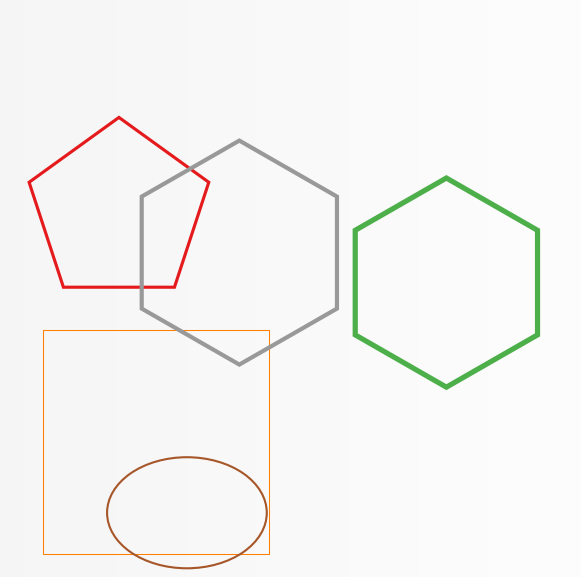[{"shape": "pentagon", "thickness": 1.5, "radius": 0.81, "center": [0.205, 0.633]}, {"shape": "hexagon", "thickness": 2.5, "radius": 0.91, "center": [0.768, 0.51]}, {"shape": "square", "thickness": 0.5, "radius": 0.97, "center": [0.268, 0.234]}, {"shape": "oval", "thickness": 1, "radius": 0.69, "center": [0.322, 0.111]}, {"shape": "hexagon", "thickness": 2, "radius": 0.97, "center": [0.412, 0.562]}]